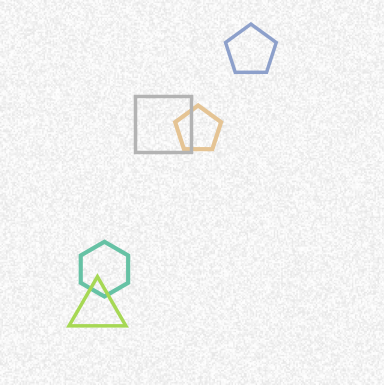[{"shape": "hexagon", "thickness": 3, "radius": 0.36, "center": [0.271, 0.301]}, {"shape": "pentagon", "thickness": 2.5, "radius": 0.35, "center": [0.652, 0.868]}, {"shape": "triangle", "thickness": 2.5, "radius": 0.43, "center": [0.253, 0.196]}, {"shape": "pentagon", "thickness": 3, "radius": 0.31, "center": [0.515, 0.663]}, {"shape": "square", "thickness": 2.5, "radius": 0.36, "center": [0.423, 0.677]}]